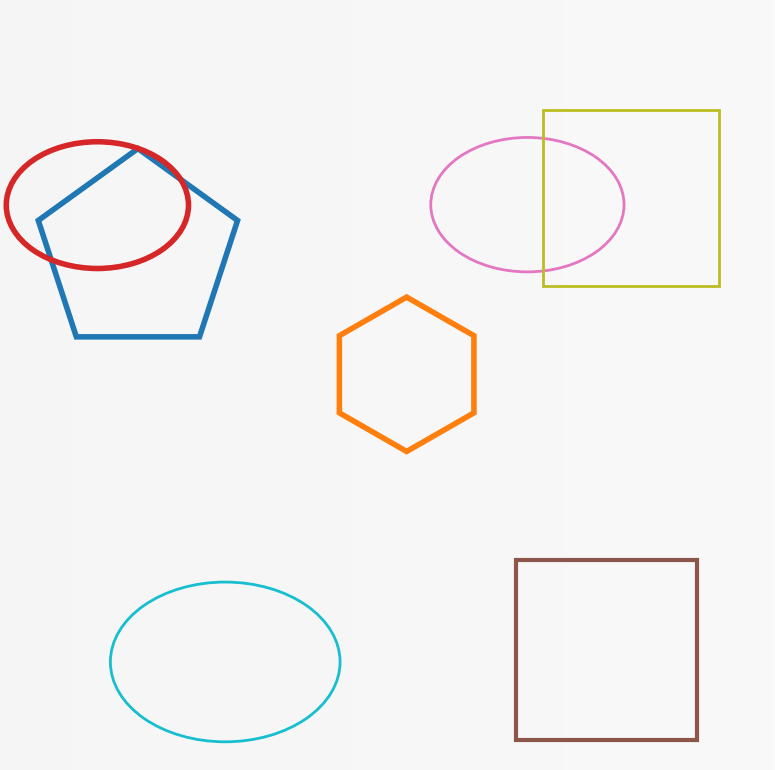[{"shape": "pentagon", "thickness": 2, "radius": 0.68, "center": [0.178, 0.672]}, {"shape": "hexagon", "thickness": 2, "radius": 0.5, "center": [0.525, 0.514]}, {"shape": "oval", "thickness": 2, "radius": 0.59, "center": [0.126, 0.734]}, {"shape": "square", "thickness": 1.5, "radius": 0.58, "center": [0.782, 0.156]}, {"shape": "oval", "thickness": 1, "radius": 0.62, "center": [0.681, 0.734]}, {"shape": "square", "thickness": 1, "radius": 0.57, "center": [0.814, 0.743]}, {"shape": "oval", "thickness": 1, "radius": 0.74, "center": [0.291, 0.14]}]